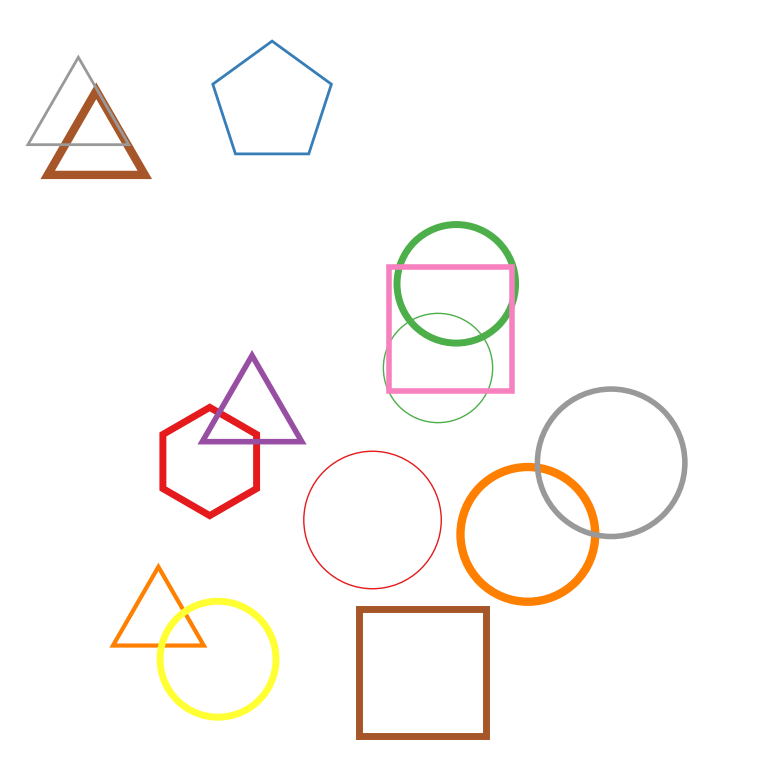[{"shape": "hexagon", "thickness": 2.5, "radius": 0.35, "center": [0.272, 0.401]}, {"shape": "circle", "thickness": 0.5, "radius": 0.45, "center": [0.484, 0.325]}, {"shape": "pentagon", "thickness": 1, "radius": 0.4, "center": [0.353, 0.866]}, {"shape": "circle", "thickness": 0.5, "radius": 0.35, "center": [0.569, 0.522]}, {"shape": "circle", "thickness": 2.5, "radius": 0.38, "center": [0.593, 0.631]}, {"shape": "triangle", "thickness": 2, "radius": 0.37, "center": [0.327, 0.464]}, {"shape": "circle", "thickness": 3, "radius": 0.44, "center": [0.686, 0.306]}, {"shape": "triangle", "thickness": 1.5, "radius": 0.34, "center": [0.206, 0.196]}, {"shape": "circle", "thickness": 2.5, "radius": 0.38, "center": [0.283, 0.144]}, {"shape": "triangle", "thickness": 3, "radius": 0.36, "center": [0.125, 0.809]}, {"shape": "square", "thickness": 2.5, "radius": 0.41, "center": [0.549, 0.127]}, {"shape": "square", "thickness": 2, "radius": 0.4, "center": [0.585, 0.573]}, {"shape": "triangle", "thickness": 1, "radius": 0.38, "center": [0.102, 0.85]}, {"shape": "circle", "thickness": 2, "radius": 0.48, "center": [0.794, 0.399]}]